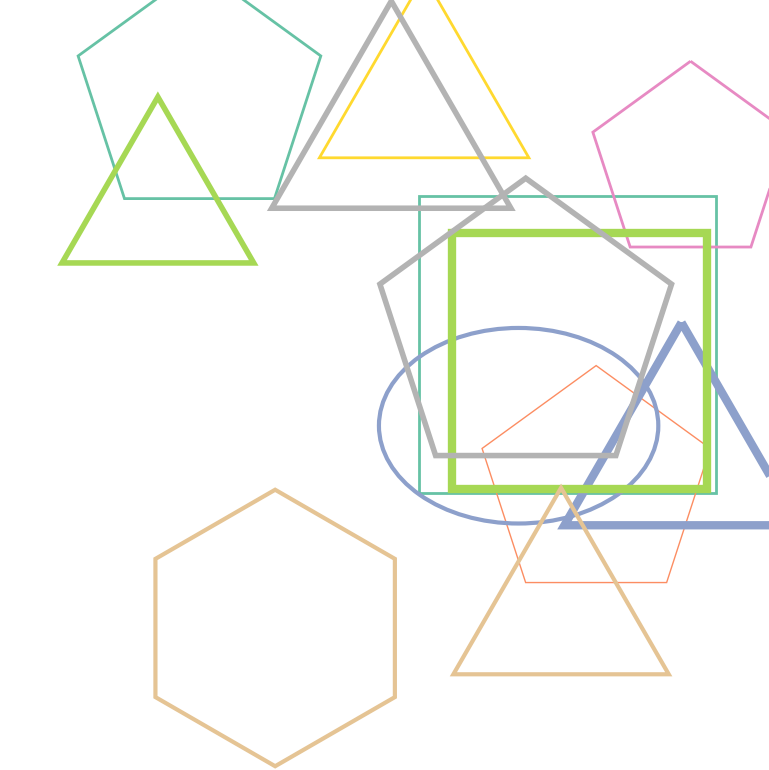[{"shape": "pentagon", "thickness": 1, "radius": 0.83, "center": [0.259, 0.876]}, {"shape": "square", "thickness": 1, "radius": 0.96, "center": [0.737, 0.552]}, {"shape": "pentagon", "thickness": 0.5, "radius": 0.78, "center": [0.774, 0.369]}, {"shape": "triangle", "thickness": 3, "radius": 0.88, "center": [0.885, 0.406]}, {"shape": "oval", "thickness": 1.5, "radius": 0.91, "center": [0.674, 0.447]}, {"shape": "pentagon", "thickness": 1, "radius": 0.67, "center": [0.897, 0.787]}, {"shape": "square", "thickness": 3, "radius": 0.83, "center": [0.753, 0.531]}, {"shape": "triangle", "thickness": 2, "radius": 0.72, "center": [0.205, 0.73]}, {"shape": "triangle", "thickness": 1, "radius": 0.79, "center": [0.551, 0.874]}, {"shape": "triangle", "thickness": 1.5, "radius": 0.81, "center": [0.729, 0.205]}, {"shape": "hexagon", "thickness": 1.5, "radius": 0.9, "center": [0.357, 0.184]}, {"shape": "triangle", "thickness": 2, "radius": 0.9, "center": [0.508, 0.819]}, {"shape": "pentagon", "thickness": 2, "radius": 1.0, "center": [0.683, 0.569]}]